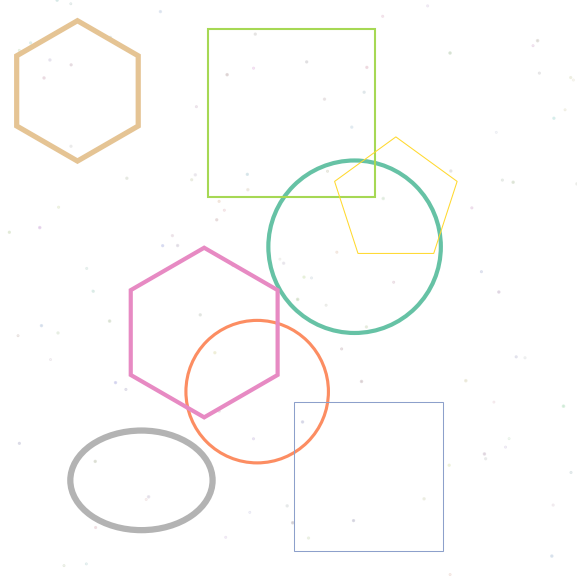[{"shape": "circle", "thickness": 2, "radius": 0.75, "center": [0.614, 0.572]}, {"shape": "circle", "thickness": 1.5, "radius": 0.62, "center": [0.445, 0.321]}, {"shape": "square", "thickness": 0.5, "radius": 0.64, "center": [0.637, 0.173]}, {"shape": "hexagon", "thickness": 2, "radius": 0.73, "center": [0.354, 0.423]}, {"shape": "square", "thickness": 1, "radius": 0.72, "center": [0.505, 0.803]}, {"shape": "pentagon", "thickness": 0.5, "radius": 0.56, "center": [0.685, 0.651]}, {"shape": "hexagon", "thickness": 2.5, "radius": 0.61, "center": [0.134, 0.842]}, {"shape": "oval", "thickness": 3, "radius": 0.62, "center": [0.245, 0.167]}]